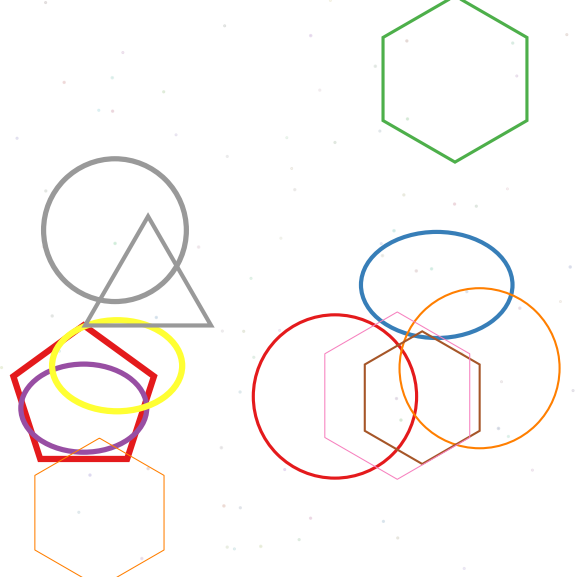[{"shape": "circle", "thickness": 1.5, "radius": 0.71, "center": [0.58, 0.313]}, {"shape": "pentagon", "thickness": 3, "radius": 0.64, "center": [0.145, 0.308]}, {"shape": "oval", "thickness": 2, "radius": 0.66, "center": [0.756, 0.506]}, {"shape": "hexagon", "thickness": 1.5, "radius": 0.72, "center": [0.788, 0.862]}, {"shape": "oval", "thickness": 2.5, "radius": 0.54, "center": [0.145, 0.292]}, {"shape": "hexagon", "thickness": 0.5, "radius": 0.65, "center": [0.172, 0.111]}, {"shape": "circle", "thickness": 1, "radius": 0.69, "center": [0.83, 0.362]}, {"shape": "oval", "thickness": 3, "radius": 0.56, "center": [0.203, 0.366]}, {"shape": "hexagon", "thickness": 1, "radius": 0.57, "center": [0.731, 0.311]}, {"shape": "hexagon", "thickness": 0.5, "radius": 0.72, "center": [0.688, 0.314]}, {"shape": "triangle", "thickness": 2, "radius": 0.63, "center": [0.256, 0.499]}, {"shape": "circle", "thickness": 2.5, "radius": 0.62, "center": [0.199, 0.601]}]